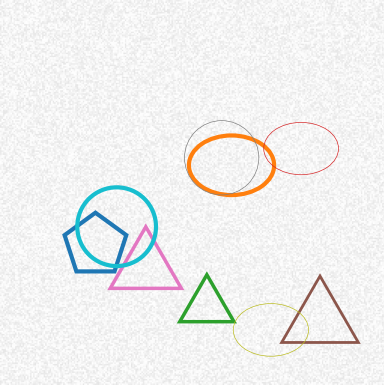[{"shape": "pentagon", "thickness": 3, "radius": 0.42, "center": [0.248, 0.363]}, {"shape": "oval", "thickness": 3, "radius": 0.55, "center": [0.601, 0.571]}, {"shape": "triangle", "thickness": 2.5, "radius": 0.41, "center": [0.537, 0.205]}, {"shape": "oval", "thickness": 0.5, "radius": 0.49, "center": [0.782, 0.614]}, {"shape": "triangle", "thickness": 2, "radius": 0.58, "center": [0.831, 0.168]}, {"shape": "triangle", "thickness": 2.5, "radius": 0.53, "center": [0.379, 0.304]}, {"shape": "circle", "thickness": 0.5, "radius": 0.48, "center": [0.576, 0.59]}, {"shape": "oval", "thickness": 0.5, "radius": 0.49, "center": [0.704, 0.143]}, {"shape": "circle", "thickness": 3, "radius": 0.51, "center": [0.303, 0.411]}]